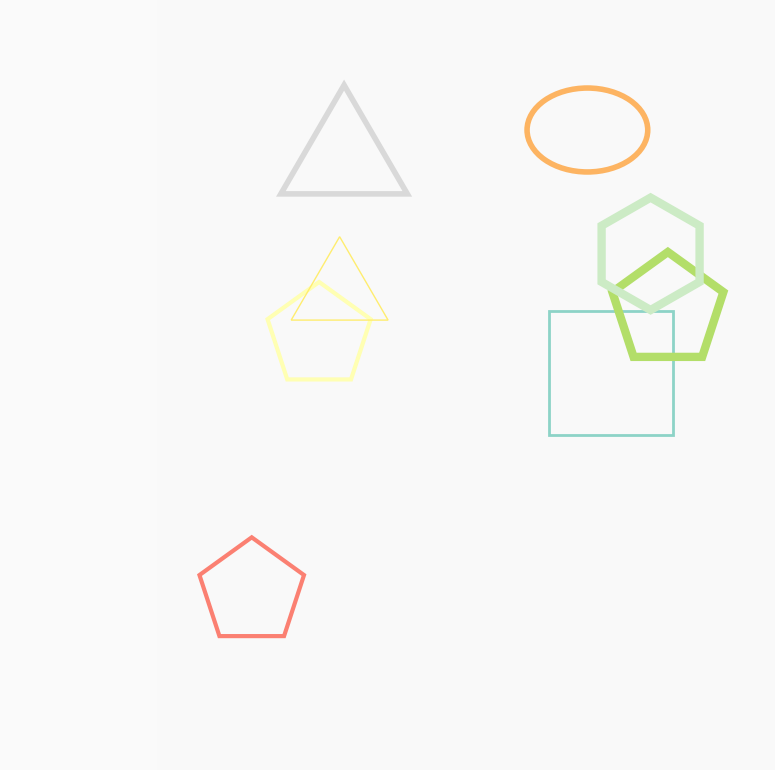[{"shape": "square", "thickness": 1, "radius": 0.4, "center": [0.788, 0.516]}, {"shape": "pentagon", "thickness": 1.5, "radius": 0.35, "center": [0.412, 0.564]}, {"shape": "pentagon", "thickness": 1.5, "radius": 0.35, "center": [0.325, 0.231]}, {"shape": "oval", "thickness": 2, "radius": 0.39, "center": [0.758, 0.831]}, {"shape": "pentagon", "thickness": 3, "radius": 0.38, "center": [0.862, 0.597]}, {"shape": "triangle", "thickness": 2, "radius": 0.47, "center": [0.444, 0.795]}, {"shape": "hexagon", "thickness": 3, "radius": 0.36, "center": [0.839, 0.67]}, {"shape": "triangle", "thickness": 0.5, "radius": 0.36, "center": [0.438, 0.62]}]